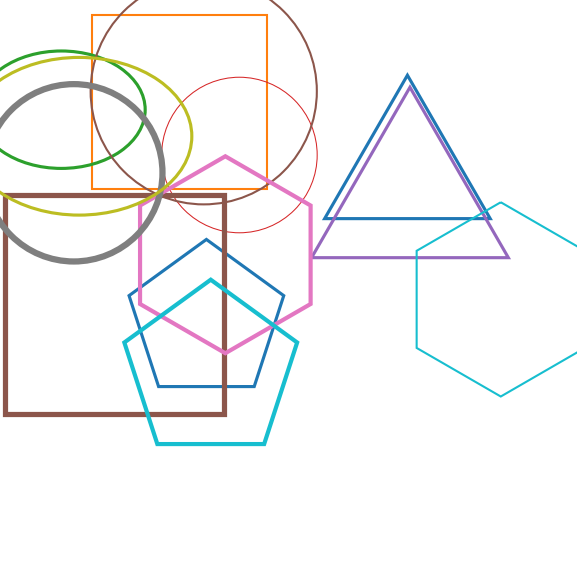[{"shape": "triangle", "thickness": 1.5, "radius": 0.83, "center": [0.705, 0.703]}, {"shape": "pentagon", "thickness": 1.5, "radius": 0.7, "center": [0.357, 0.444]}, {"shape": "square", "thickness": 1, "radius": 0.75, "center": [0.311, 0.822]}, {"shape": "oval", "thickness": 1.5, "radius": 0.73, "center": [0.106, 0.809]}, {"shape": "circle", "thickness": 0.5, "radius": 0.67, "center": [0.415, 0.731]}, {"shape": "triangle", "thickness": 1.5, "radius": 0.98, "center": [0.71, 0.651]}, {"shape": "circle", "thickness": 1, "radius": 0.98, "center": [0.353, 0.841]}, {"shape": "square", "thickness": 2.5, "radius": 0.95, "center": [0.198, 0.472]}, {"shape": "hexagon", "thickness": 2, "radius": 0.85, "center": [0.39, 0.558]}, {"shape": "circle", "thickness": 3, "radius": 0.77, "center": [0.128, 0.7]}, {"shape": "oval", "thickness": 1.5, "radius": 0.98, "center": [0.137, 0.763]}, {"shape": "pentagon", "thickness": 2, "radius": 0.79, "center": [0.365, 0.357]}, {"shape": "hexagon", "thickness": 1, "radius": 0.84, "center": [0.867, 0.481]}]